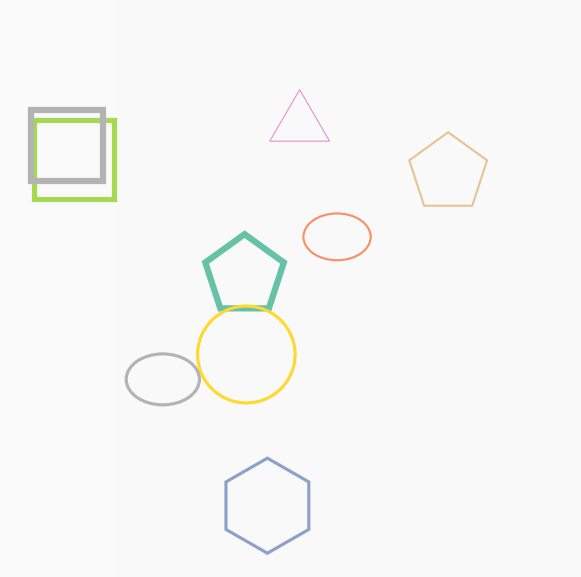[{"shape": "pentagon", "thickness": 3, "radius": 0.36, "center": [0.421, 0.523]}, {"shape": "oval", "thickness": 1, "radius": 0.29, "center": [0.58, 0.589]}, {"shape": "hexagon", "thickness": 1.5, "radius": 0.41, "center": [0.46, 0.123]}, {"shape": "triangle", "thickness": 0.5, "radius": 0.3, "center": [0.516, 0.784]}, {"shape": "square", "thickness": 2.5, "radius": 0.34, "center": [0.127, 0.723]}, {"shape": "circle", "thickness": 1.5, "radius": 0.42, "center": [0.424, 0.385]}, {"shape": "pentagon", "thickness": 1, "radius": 0.35, "center": [0.771, 0.7]}, {"shape": "square", "thickness": 3, "radius": 0.31, "center": [0.115, 0.748]}, {"shape": "oval", "thickness": 1.5, "radius": 0.32, "center": [0.28, 0.342]}]